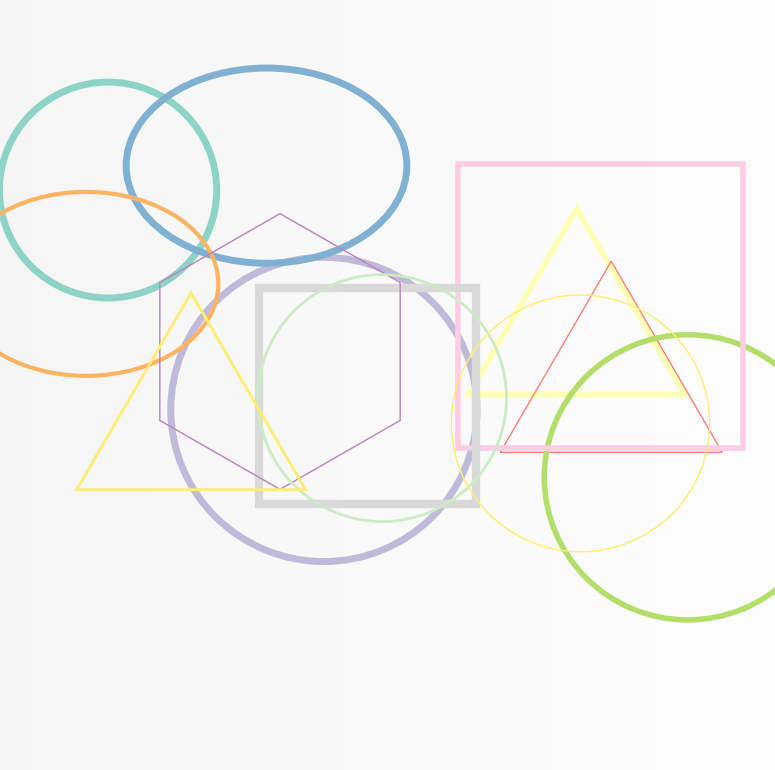[{"shape": "circle", "thickness": 2.5, "radius": 0.7, "center": [0.139, 0.753]}, {"shape": "triangle", "thickness": 2, "radius": 0.8, "center": [0.744, 0.568]}, {"shape": "circle", "thickness": 2.5, "radius": 0.99, "center": [0.418, 0.468]}, {"shape": "triangle", "thickness": 0.5, "radius": 0.83, "center": [0.789, 0.495]}, {"shape": "oval", "thickness": 2.5, "radius": 0.91, "center": [0.344, 0.785]}, {"shape": "oval", "thickness": 1.5, "radius": 0.85, "center": [0.111, 0.631]}, {"shape": "circle", "thickness": 2, "radius": 0.93, "center": [0.888, 0.38]}, {"shape": "square", "thickness": 2, "radius": 0.92, "center": [0.775, 0.603]}, {"shape": "square", "thickness": 3, "radius": 0.7, "center": [0.474, 0.486]}, {"shape": "hexagon", "thickness": 0.5, "radius": 0.9, "center": [0.361, 0.544]}, {"shape": "circle", "thickness": 1, "radius": 0.8, "center": [0.493, 0.483]}, {"shape": "circle", "thickness": 0.5, "radius": 0.83, "center": [0.749, 0.45]}, {"shape": "triangle", "thickness": 1, "radius": 0.85, "center": [0.247, 0.449]}]